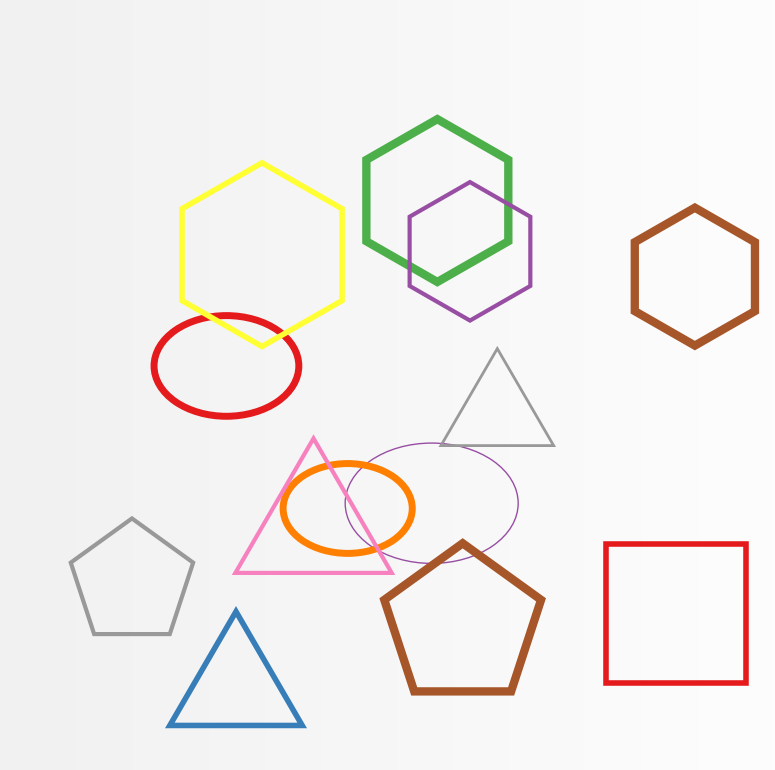[{"shape": "square", "thickness": 2, "radius": 0.45, "center": [0.872, 0.203]}, {"shape": "oval", "thickness": 2.5, "radius": 0.47, "center": [0.292, 0.525]}, {"shape": "triangle", "thickness": 2, "radius": 0.49, "center": [0.305, 0.107]}, {"shape": "hexagon", "thickness": 3, "radius": 0.53, "center": [0.564, 0.74]}, {"shape": "hexagon", "thickness": 1.5, "radius": 0.45, "center": [0.606, 0.674]}, {"shape": "oval", "thickness": 0.5, "radius": 0.56, "center": [0.557, 0.346]}, {"shape": "oval", "thickness": 2.5, "radius": 0.42, "center": [0.449, 0.34]}, {"shape": "hexagon", "thickness": 2, "radius": 0.6, "center": [0.338, 0.669]}, {"shape": "pentagon", "thickness": 3, "radius": 0.53, "center": [0.597, 0.188]}, {"shape": "hexagon", "thickness": 3, "radius": 0.45, "center": [0.897, 0.641]}, {"shape": "triangle", "thickness": 1.5, "radius": 0.58, "center": [0.405, 0.314]}, {"shape": "triangle", "thickness": 1, "radius": 0.42, "center": [0.642, 0.463]}, {"shape": "pentagon", "thickness": 1.5, "radius": 0.42, "center": [0.17, 0.244]}]